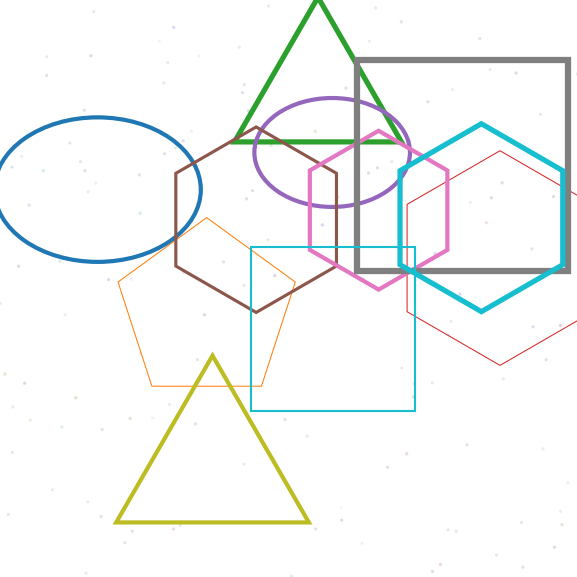[{"shape": "oval", "thickness": 2, "radius": 0.89, "center": [0.169, 0.671]}, {"shape": "pentagon", "thickness": 0.5, "radius": 0.81, "center": [0.358, 0.461]}, {"shape": "triangle", "thickness": 2.5, "radius": 0.83, "center": [0.551, 0.837]}, {"shape": "hexagon", "thickness": 0.5, "radius": 0.93, "center": [0.866, 0.552]}, {"shape": "oval", "thickness": 2, "radius": 0.67, "center": [0.575, 0.735]}, {"shape": "hexagon", "thickness": 1.5, "radius": 0.8, "center": [0.444, 0.619]}, {"shape": "hexagon", "thickness": 2, "radius": 0.69, "center": [0.656, 0.635]}, {"shape": "square", "thickness": 3, "radius": 0.91, "center": [0.8, 0.713]}, {"shape": "triangle", "thickness": 2, "radius": 0.96, "center": [0.368, 0.191]}, {"shape": "square", "thickness": 1, "radius": 0.71, "center": [0.577, 0.43]}, {"shape": "hexagon", "thickness": 2.5, "radius": 0.81, "center": [0.834, 0.622]}]